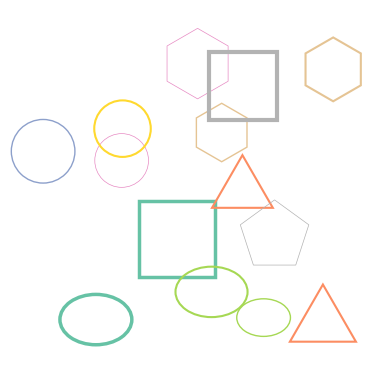[{"shape": "oval", "thickness": 2.5, "radius": 0.47, "center": [0.249, 0.17]}, {"shape": "square", "thickness": 2.5, "radius": 0.5, "center": [0.46, 0.379]}, {"shape": "triangle", "thickness": 1.5, "radius": 0.49, "center": [0.839, 0.162]}, {"shape": "triangle", "thickness": 1.5, "radius": 0.46, "center": [0.63, 0.506]}, {"shape": "circle", "thickness": 1, "radius": 0.41, "center": [0.112, 0.607]}, {"shape": "circle", "thickness": 0.5, "radius": 0.35, "center": [0.316, 0.583]}, {"shape": "hexagon", "thickness": 0.5, "radius": 0.46, "center": [0.513, 0.835]}, {"shape": "oval", "thickness": 1.5, "radius": 0.47, "center": [0.549, 0.242]}, {"shape": "oval", "thickness": 1, "radius": 0.35, "center": [0.685, 0.175]}, {"shape": "circle", "thickness": 1.5, "radius": 0.37, "center": [0.318, 0.666]}, {"shape": "hexagon", "thickness": 1.5, "radius": 0.41, "center": [0.865, 0.82]}, {"shape": "hexagon", "thickness": 1, "radius": 0.38, "center": [0.576, 0.656]}, {"shape": "pentagon", "thickness": 0.5, "radius": 0.47, "center": [0.713, 0.387]}, {"shape": "square", "thickness": 3, "radius": 0.44, "center": [0.632, 0.777]}]